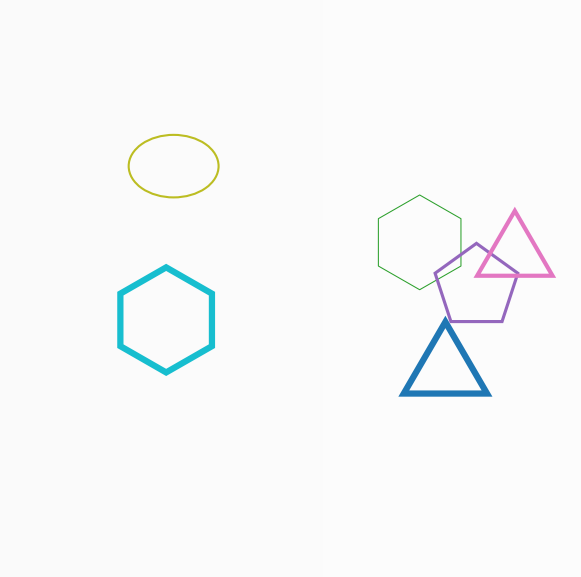[{"shape": "triangle", "thickness": 3, "radius": 0.41, "center": [0.766, 0.359]}, {"shape": "hexagon", "thickness": 0.5, "radius": 0.41, "center": [0.722, 0.579]}, {"shape": "pentagon", "thickness": 1.5, "radius": 0.37, "center": [0.82, 0.503]}, {"shape": "triangle", "thickness": 2, "radius": 0.37, "center": [0.886, 0.559]}, {"shape": "oval", "thickness": 1, "radius": 0.39, "center": [0.299, 0.711]}, {"shape": "hexagon", "thickness": 3, "radius": 0.45, "center": [0.286, 0.445]}]